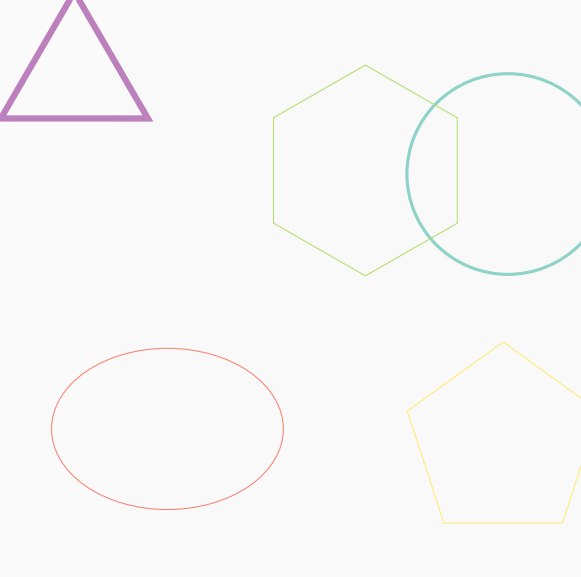[{"shape": "circle", "thickness": 1.5, "radius": 0.87, "center": [0.874, 0.698]}, {"shape": "oval", "thickness": 0.5, "radius": 1.0, "center": [0.288, 0.256]}, {"shape": "hexagon", "thickness": 0.5, "radius": 0.91, "center": [0.629, 0.704]}, {"shape": "triangle", "thickness": 3, "radius": 0.73, "center": [0.128, 0.867]}, {"shape": "pentagon", "thickness": 0.5, "radius": 0.87, "center": [0.866, 0.234]}]